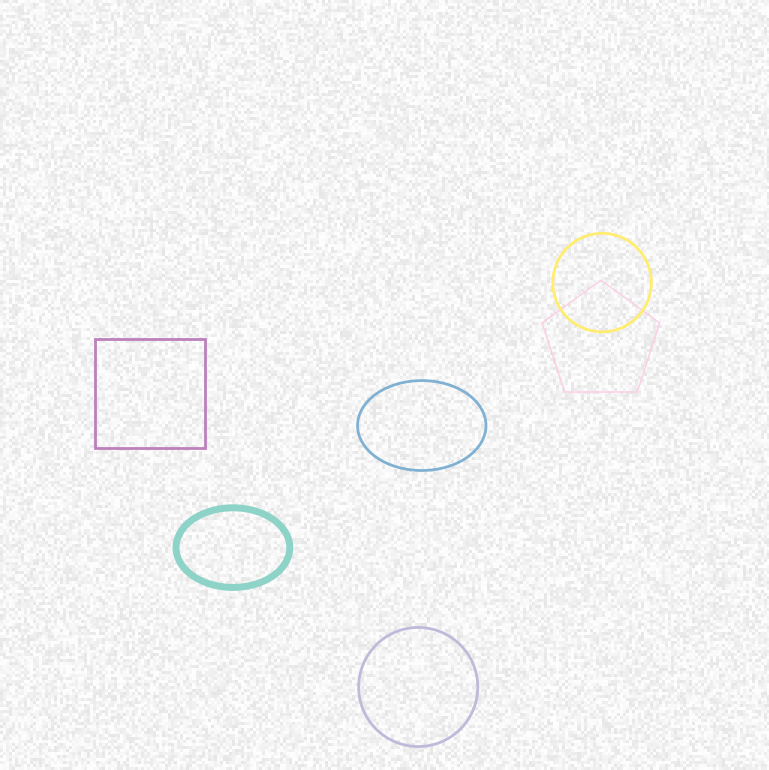[{"shape": "oval", "thickness": 2.5, "radius": 0.37, "center": [0.302, 0.289]}, {"shape": "circle", "thickness": 1, "radius": 0.39, "center": [0.543, 0.108]}, {"shape": "oval", "thickness": 1, "radius": 0.42, "center": [0.548, 0.447]}, {"shape": "pentagon", "thickness": 0.5, "radius": 0.4, "center": [0.78, 0.556]}, {"shape": "square", "thickness": 1, "radius": 0.36, "center": [0.195, 0.489]}, {"shape": "circle", "thickness": 1, "radius": 0.32, "center": [0.782, 0.633]}]